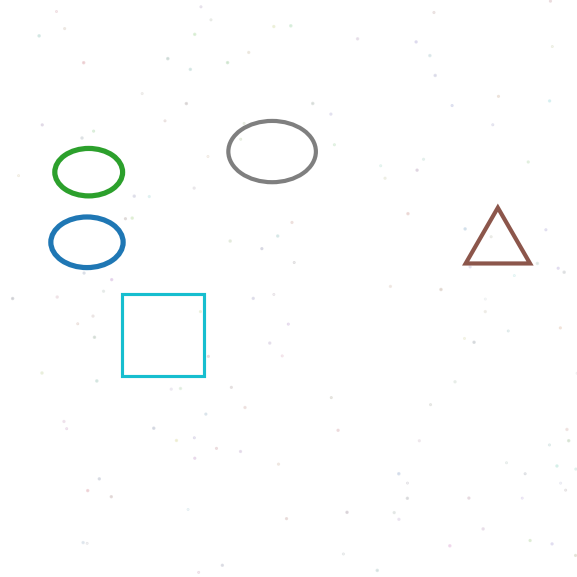[{"shape": "oval", "thickness": 2.5, "radius": 0.31, "center": [0.151, 0.58]}, {"shape": "oval", "thickness": 2.5, "radius": 0.29, "center": [0.154, 0.701]}, {"shape": "triangle", "thickness": 2, "radius": 0.32, "center": [0.862, 0.575]}, {"shape": "oval", "thickness": 2, "radius": 0.38, "center": [0.471, 0.737]}, {"shape": "square", "thickness": 1.5, "radius": 0.36, "center": [0.282, 0.419]}]